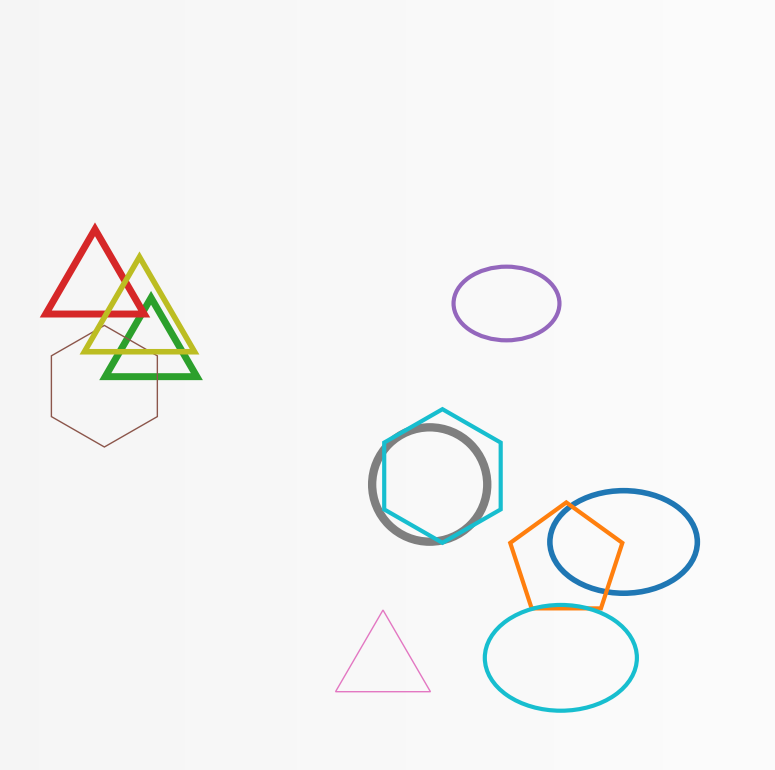[{"shape": "oval", "thickness": 2, "radius": 0.48, "center": [0.805, 0.296]}, {"shape": "pentagon", "thickness": 1.5, "radius": 0.38, "center": [0.731, 0.271]}, {"shape": "triangle", "thickness": 2.5, "radius": 0.34, "center": [0.195, 0.545]}, {"shape": "triangle", "thickness": 2.5, "radius": 0.37, "center": [0.123, 0.629]}, {"shape": "oval", "thickness": 1.5, "radius": 0.34, "center": [0.654, 0.606]}, {"shape": "hexagon", "thickness": 0.5, "radius": 0.39, "center": [0.135, 0.498]}, {"shape": "triangle", "thickness": 0.5, "radius": 0.35, "center": [0.494, 0.137]}, {"shape": "circle", "thickness": 3, "radius": 0.37, "center": [0.554, 0.371]}, {"shape": "triangle", "thickness": 2, "radius": 0.41, "center": [0.18, 0.584]}, {"shape": "hexagon", "thickness": 1.5, "radius": 0.43, "center": [0.571, 0.382]}, {"shape": "oval", "thickness": 1.5, "radius": 0.49, "center": [0.724, 0.146]}]